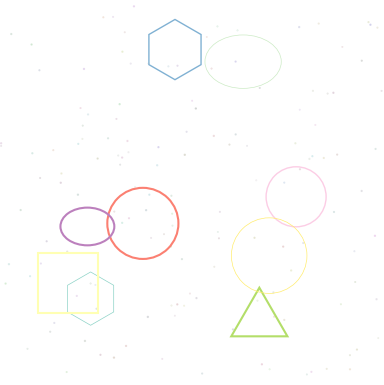[{"shape": "hexagon", "thickness": 0.5, "radius": 0.35, "center": [0.235, 0.224]}, {"shape": "square", "thickness": 1.5, "radius": 0.39, "center": [0.177, 0.265]}, {"shape": "circle", "thickness": 1.5, "radius": 0.46, "center": [0.371, 0.42]}, {"shape": "hexagon", "thickness": 1, "radius": 0.39, "center": [0.454, 0.871]}, {"shape": "triangle", "thickness": 1.5, "radius": 0.42, "center": [0.674, 0.169]}, {"shape": "circle", "thickness": 1, "radius": 0.39, "center": [0.769, 0.489]}, {"shape": "oval", "thickness": 1.5, "radius": 0.35, "center": [0.227, 0.412]}, {"shape": "oval", "thickness": 0.5, "radius": 0.5, "center": [0.631, 0.84]}, {"shape": "circle", "thickness": 0.5, "radius": 0.49, "center": [0.699, 0.336]}]